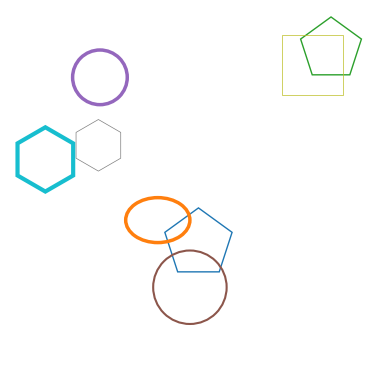[{"shape": "pentagon", "thickness": 1, "radius": 0.46, "center": [0.515, 0.368]}, {"shape": "oval", "thickness": 2.5, "radius": 0.42, "center": [0.41, 0.428]}, {"shape": "pentagon", "thickness": 1, "radius": 0.42, "center": [0.86, 0.873]}, {"shape": "circle", "thickness": 2.5, "radius": 0.35, "center": [0.26, 0.799]}, {"shape": "circle", "thickness": 1.5, "radius": 0.48, "center": [0.493, 0.254]}, {"shape": "hexagon", "thickness": 0.5, "radius": 0.34, "center": [0.256, 0.623]}, {"shape": "square", "thickness": 0.5, "radius": 0.39, "center": [0.811, 0.831]}, {"shape": "hexagon", "thickness": 3, "radius": 0.42, "center": [0.118, 0.586]}]